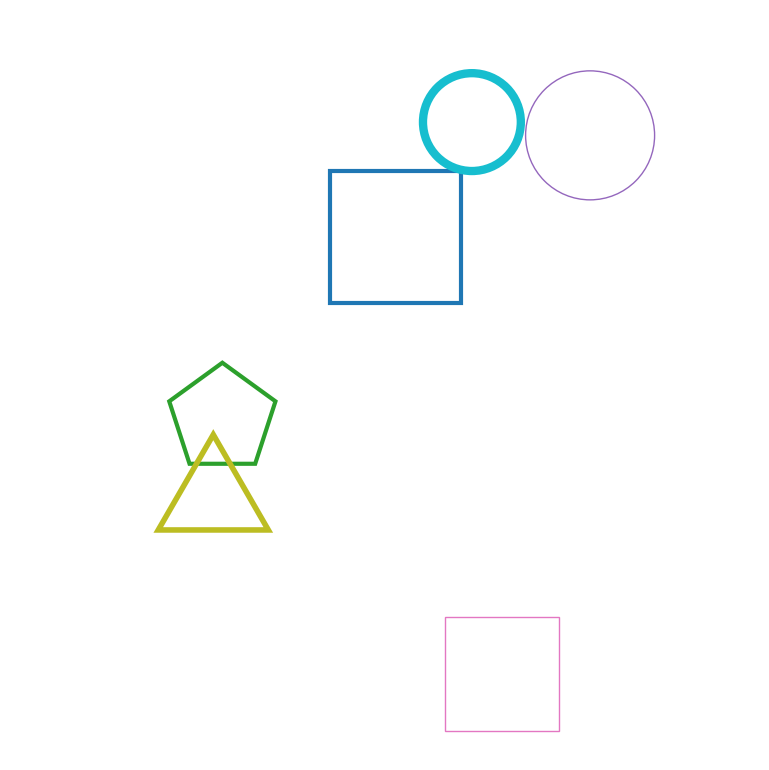[{"shape": "square", "thickness": 1.5, "radius": 0.43, "center": [0.514, 0.692]}, {"shape": "pentagon", "thickness": 1.5, "radius": 0.36, "center": [0.289, 0.456]}, {"shape": "circle", "thickness": 0.5, "radius": 0.42, "center": [0.766, 0.824]}, {"shape": "square", "thickness": 0.5, "radius": 0.37, "center": [0.652, 0.124]}, {"shape": "triangle", "thickness": 2, "radius": 0.41, "center": [0.277, 0.353]}, {"shape": "circle", "thickness": 3, "radius": 0.32, "center": [0.613, 0.841]}]